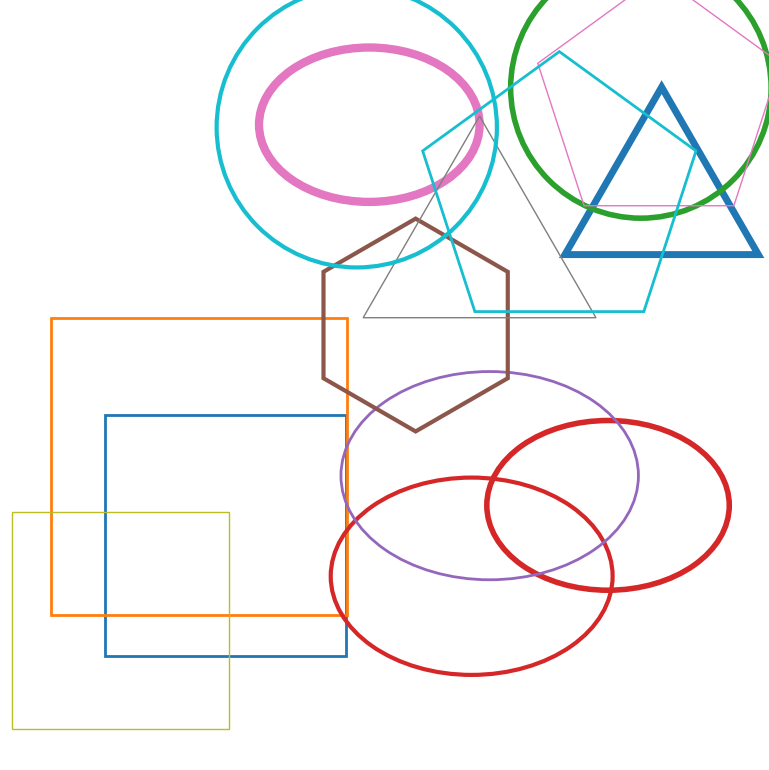[{"shape": "square", "thickness": 1, "radius": 0.78, "center": [0.293, 0.304]}, {"shape": "triangle", "thickness": 2.5, "radius": 0.73, "center": [0.859, 0.742]}, {"shape": "square", "thickness": 1, "radius": 0.96, "center": [0.258, 0.394]}, {"shape": "circle", "thickness": 2, "radius": 0.85, "center": [0.832, 0.886]}, {"shape": "oval", "thickness": 2, "radius": 0.79, "center": [0.79, 0.344]}, {"shape": "oval", "thickness": 1.5, "radius": 0.92, "center": [0.613, 0.252]}, {"shape": "oval", "thickness": 1, "radius": 0.97, "center": [0.636, 0.382]}, {"shape": "hexagon", "thickness": 1.5, "radius": 0.69, "center": [0.54, 0.578]}, {"shape": "pentagon", "thickness": 0.5, "radius": 0.83, "center": [0.856, 0.867]}, {"shape": "oval", "thickness": 3, "radius": 0.72, "center": [0.48, 0.838]}, {"shape": "triangle", "thickness": 0.5, "radius": 0.87, "center": [0.623, 0.675]}, {"shape": "square", "thickness": 0.5, "radius": 0.7, "center": [0.157, 0.194]}, {"shape": "pentagon", "thickness": 1, "radius": 0.93, "center": [0.726, 0.746]}, {"shape": "circle", "thickness": 1.5, "radius": 0.91, "center": [0.463, 0.835]}]